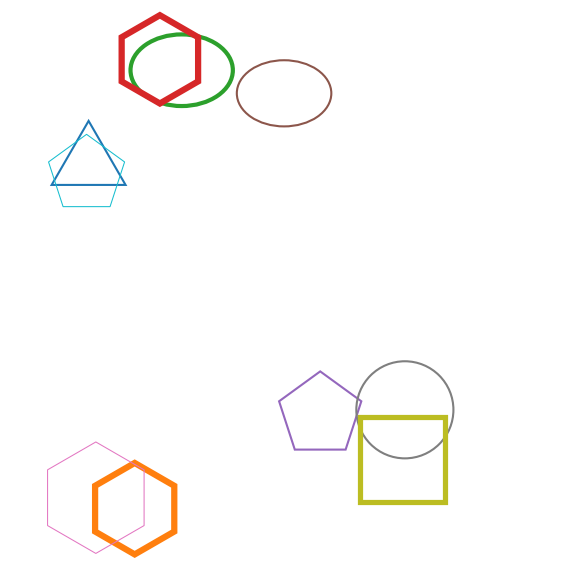[{"shape": "triangle", "thickness": 1, "radius": 0.37, "center": [0.153, 0.716]}, {"shape": "hexagon", "thickness": 3, "radius": 0.4, "center": [0.233, 0.118]}, {"shape": "oval", "thickness": 2, "radius": 0.44, "center": [0.315, 0.878]}, {"shape": "hexagon", "thickness": 3, "radius": 0.38, "center": [0.277, 0.896]}, {"shape": "pentagon", "thickness": 1, "radius": 0.37, "center": [0.554, 0.281]}, {"shape": "oval", "thickness": 1, "radius": 0.41, "center": [0.492, 0.838]}, {"shape": "hexagon", "thickness": 0.5, "radius": 0.48, "center": [0.166, 0.137]}, {"shape": "circle", "thickness": 1, "radius": 0.42, "center": [0.701, 0.29]}, {"shape": "square", "thickness": 2.5, "radius": 0.37, "center": [0.697, 0.203]}, {"shape": "pentagon", "thickness": 0.5, "radius": 0.35, "center": [0.15, 0.697]}]